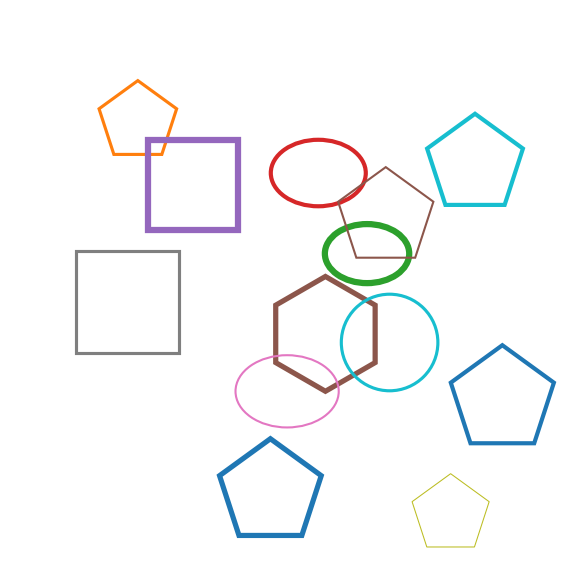[{"shape": "pentagon", "thickness": 2.5, "radius": 0.46, "center": [0.468, 0.147]}, {"shape": "pentagon", "thickness": 2, "radius": 0.47, "center": [0.87, 0.308]}, {"shape": "pentagon", "thickness": 1.5, "radius": 0.35, "center": [0.239, 0.789]}, {"shape": "oval", "thickness": 3, "radius": 0.37, "center": [0.636, 0.56]}, {"shape": "oval", "thickness": 2, "radius": 0.41, "center": [0.551, 0.7]}, {"shape": "square", "thickness": 3, "radius": 0.39, "center": [0.334, 0.679]}, {"shape": "hexagon", "thickness": 2.5, "radius": 0.5, "center": [0.564, 0.421]}, {"shape": "pentagon", "thickness": 1, "radius": 0.43, "center": [0.668, 0.623]}, {"shape": "oval", "thickness": 1, "radius": 0.45, "center": [0.497, 0.322]}, {"shape": "square", "thickness": 1.5, "radius": 0.44, "center": [0.221, 0.477]}, {"shape": "pentagon", "thickness": 0.5, "radius": 0.35, "center": [0.78, 0.109]}, {"shape": "circle", "thickness": 1.5, "radius": 0.42, "center": [0.675, 0.406]}, {"shape": "pentagon", "thickness": 2, "radius": 0.44, "center": [0.823, 0.715]}]